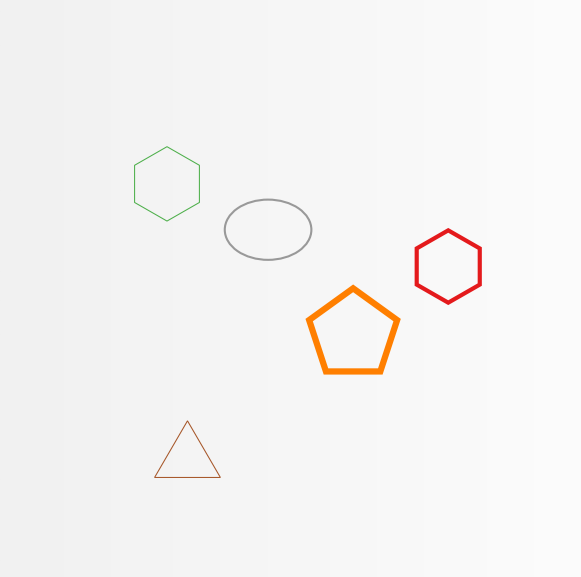[{"shape": "hexagon", "thickness": 2, "radius": 0.31, "center": [0.771, 0.538]}, {"shape": "hexagon", "thickness": 0.5, "radius": 0.32, "center": [0.287, 0.681]}, {"shape": "pentagon", "thickness": 3, "radius": 0.4, "center": [0.608, 0.42]}, {"shape": "triangle", "thickness": 0.5, "radius": 0.33, "center": [0.323, 0.205]}, {"shape": "oval", "thickness": 1, "radius": 0.37, "center": [0.461, 0.601]}]